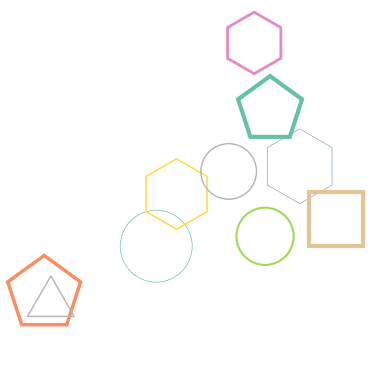[{"shape": "pentagon", "thickness": 3, "radius": 0.44, "center": [0.701, 0.715]}, {"shape": "circle", "thickness": 0.5, "radius": 0.47, "center": [0.406, 0.361]}, {"shape": "pentagon", "thickness": 2.5, "radius": 0.5, "center": [0.115, 0.237]}, {"shape": "hexagon", "thickness": 0.5, "radius": 0.49, "center": [0.778, 0.568]}, {"shape": "hexagon", "thickness": 2, "radius": 0.4, "center": [0.66, 0.888]}, {"shape": "circle", "thickness": 1.5, "radius": 0.37, "center": [0.688, 0.386]}, {"shape": "hexagon", "thickness": 1, "radius": 0.46, "center": [0.459, 0.496]}, {"shape": "square", "thickness": 3, "radius": 0.35, "center": [0.873, 0.431]}, {"shape": "circle", "thickness": 1, "radius": 0.36, "center": [0.594, 0.555]}, {"shape": "triangle", "thickness": 1, "radius": 0.35, "center": [0.132, 0.213]}]